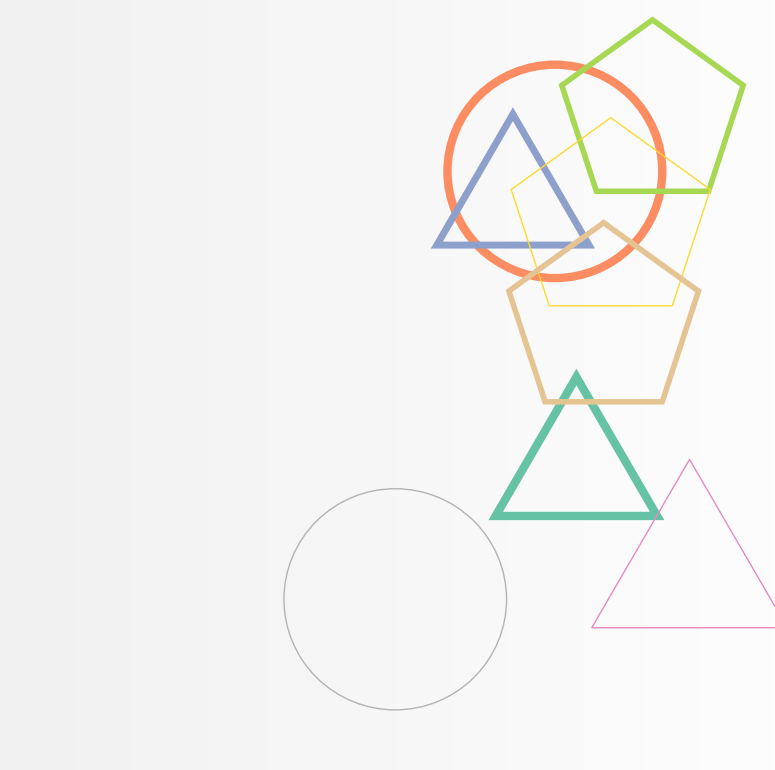[{"shape": "triangle", "thickness": 3, "radius": 0.6, "center": [0.744, 0.39]}, {"shape": "circle", "thickness": 3, "radius": 0.69, "center": [0.716, 0.777]}, {"shape": "triangle", "thickness": 2.5, "radius": 0.57, "center": [0.662, 0.738]}, {"shape": "triangle", "thickness": 0.5, "radius": 0.73, "center": [0.89, 0.258]}, {"shape": "pentagon", "thickness": 2, "radius": 0.62, "center": [0.842, 0.851]}, {"shape": "pentagon", "thickness": 0.5, "radius": 0.68, "center": [0.788, 0.712]}, {"shape": "pentagon", "thickness": 2, "radius": 0.64, "center": [0.779, 0.582]}, {"shape": "circle", "thickness": 0.5, "radius": 0.72, "center": [0.51, 0.222]}]